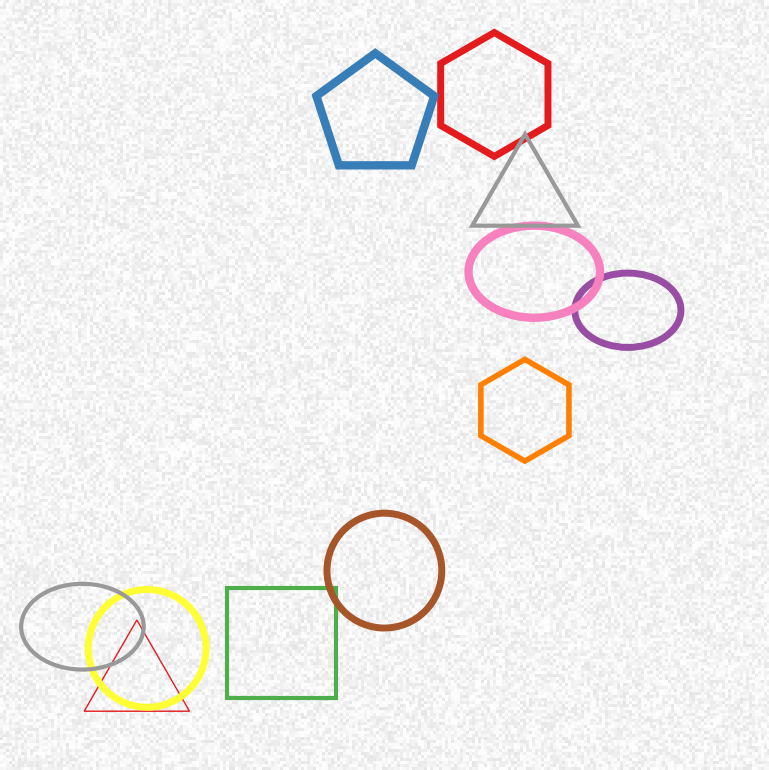[{"shape": "hexagon", "thickness": 2.5, "radius": 0.4, "center": [0.642, 0.877]}, {"shape": "triangle", "thickness": 0.5, "radius": 0.39, "center": [0.178, 0.116]}, {"shape": "pentagon", "thickness": 3, "radius": 0.4, "center": [0.487, 0.85]}, {"shape": "square", "thickness": 1.5, "radius": 0.36, "center": [0.365, 0.165]}, {"shape": "oval", "thickness": 2.5, "radius": 0.34, "center": [0.815, 0.597]}, {"shape": "hexagon", "thickness": 2, "radius": 0.33, "center": [0.682, 0.467]}, {"shape": "circle", "thickness": 2.5, "radius": 0.38, "center": [0.191, 0.158]}, {"shape": "circle", "thickness": 2.5, "radius": 0.37, "center": [0.499, 0.259]}, {"shape": "oval", "thickness": 3, "radius": 0.43, "center": [0.694, 0.647]}, {"shape": "oval", "thickness": 1.5, "radius": 0.4, "center": [0.107, 0.186]}, {"shape": "triangle", "thickness": 1.5, "radius": 0.4, "center": [0.682, 0.746]}]